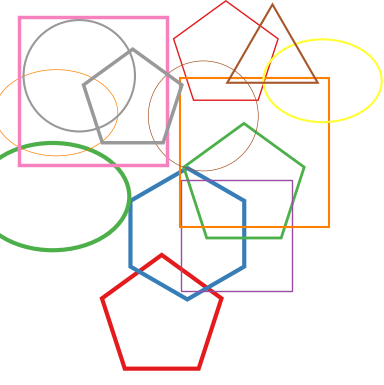[{"shape": "pentagon", "thickness": 3, "radius": 0.82, "center": [0.42, 0.175]}, {"shape": "pentagon", "thickness": 1, "radius": 0.71, "center": [0.587, 0.855]}, {"shape": "hexagon", "thickness": 3, "radius": 0.85, "center": [0.487, 0.393]}, {"shape": "oval", "thickness": 3, "radius": 1.0, "center": [0.137, 0.489]}, {"shape": "pentagon", "thickness": 2, "radius": 0.82, "center": [0.634, 0.515]}, {"shape": "square", "thickness": 1, "radius": 0.72, "center": [0.614, 0.388]}, {"shape": "oval", "thickness": 0.5, "radius": 0.8, "center": [0.146, 0.707]}, {"shape": "square", "thickness": 1.5, "radius": 0.97, "center": [0.66, 0.605]}, {"shape": "oval", "thickness": 1.5, "radius": 0.77, "center": [0.838, 0.79]}, {"shape": "circle", "thickness": 0.5, "radius": 0.71, "center": [0.528, 0.699]}, {"shape": "triangle", "thickness": 1.5, "radius": 0.68, "center": [0.708, 0.853]}, {"shape": "square", "thickness": 2.5, "radius": 0.96, "center": [0.242, 0.764]}, {"shape": "pentagon", "thickness": 2.5, "radius": 0.67, "center": [0.345, 0.738]}, {"shape": "circle", "thickness": 1.5, "radius": 0.72, "center": [0.206, 0.803]}]